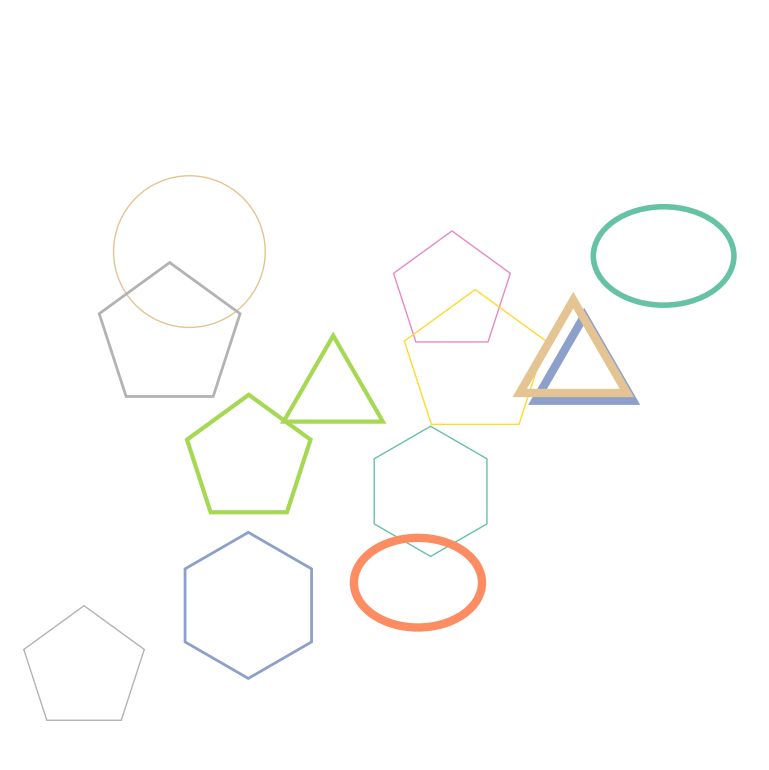[{"shape": "hexagon", "thickness": 0.5, "radius": 0.42, "center": [0.559, 0.362]}, {"shape": "oval", "thickness": 2, "radius": 0.46, "center": [0.862, 0.668]}, {"shape": "oval", "thickness": 3, "radius": 0.42, "center": [0.543, 0.243]}, {"shape": "hexagon", "thickness": 1, "radius": 0.47, "center": [0.322, 0.214]}, {"shape": "triangle", "thickness": 3, "radius": 0.37, "center": [0.759, 0.516]}, {"shape": "pentagon", "thickness": 0.5, "radius": 0.4, "center": [0.587, 0.62]}, {"shape": "pentagon", "thickness": 1.5, "radius": 0.42, "center": [0.323, 0.403]}, {"shape": "triangle", "thickness": 1.5, "radius": 0.37, "center": [0.433, 0.49]}, {"shape": "pentagon", "thickness": 0.5, "radius": 0.48, "center": [0.617, 0.527]}, {"shape": "circle", "thickness": 0.5, "radius": 0.49, "center": [0.246, 0.673]}, {"shape": "triangle", "thickness": 3, "radius": 0.4, "center": [0.745, 0.53]}, {"shape": "pentagon", "thickness": 0.5, "radius": 0.41, "center": [0.109, 0.131]}, {"shape": "pentagon", "thickness": 1, "radius": 0.48, "center": [0.22, 0.563]}]